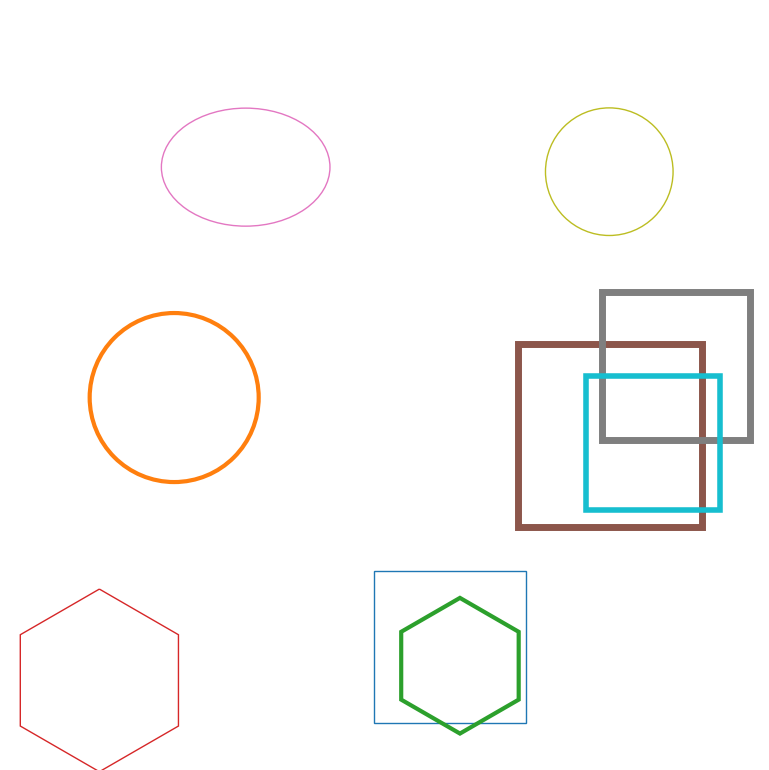[{"shape": "square", "thickness": 0.5, "radius": 0.49, "center": [0.584, 0.16]}, {"shape": "circle", "thickness": 1.5, "radius": 0.55, "center": [0.226, 0.484]}, {"shape": "hexagon", "thickness": 1.5, "radius": 0.44, "center": [0.597, 0.135]}, {"shape": "hexagon", "thickness": 0.5, "radius": 0.59, "center": [0.129, 0.116]}, {"shape": "square", "thickness": 2.5, "radius": 0.6, "center": [0.792, 0.435]}, {"shape": "oval", "thickness": 0.5, "radius": 0.55, "center": [0.319, 0.783]}, {"shape": "square", "thickness": 2.5, "radius": 0.48, "center": [0.878, 0.525]}, {"shape": "circle", "thickness": 0.5, "radius": 0.41, "center": [0.791, 0.777]}, {"shape": "square", "thickness": 2, "radius": 0.44, "center": [0.848, 0.425]}]